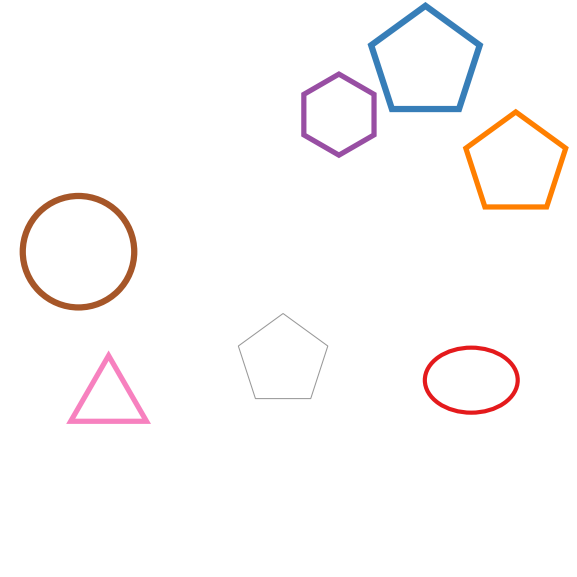[{"shape": "oval", "thickness": 2, "radius": 0.4, "center": [0.816, 0.341]}, {"shape": "pentagon", "thickness": 3, "radius": 0.49, "center": [0.737, 0.89]}, {"shape": "hexagon", "thickness": 2.5, "radius": 0.35, "center": [0.587, 0.801]}, {"shape": "pentagon", "thickness": 2.5, "radius": 0.45, "center": [0.893, 0.714]}, {"shape": "circle", "thickness": 3, "radius": 0.48, "center": [0.136, 0.563]}, {"shape": "triangle", "thickness": 2.5, "radius": 0.38, "center": [0.188, 0.308]}, {"shape": "pentagon", "thickness": 0.5, "radius": 0.41, "center": [0.49, 0.375]}]